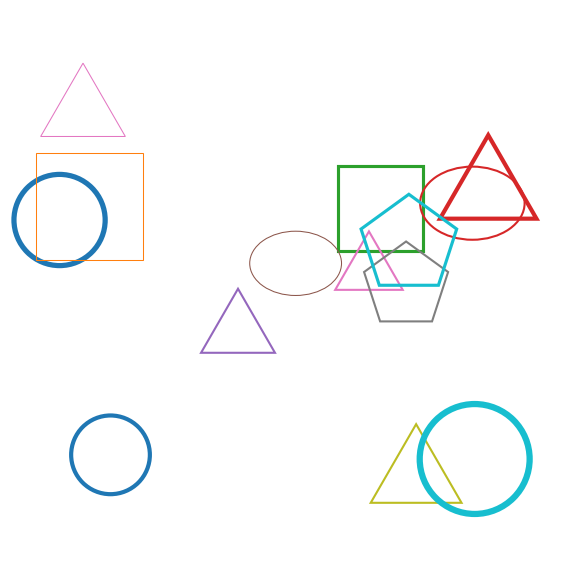[{"shape": "circle", "thickness": 2, "radius": 0.34, "center": [0.191, 0.212]}, {"shape": "circle", "thickness": 2.5, "radius": 0.39, "center": [0.103, 0.618]}, {"shape": "square", "thickness": 0.5, "radius": 0.46, "center": [0.155, 0.642]}, {"shape": "square", "thickness": 1.5, "radius": 0.37, "center": [0.659, 0.638]}, {"shape": "oval", "thickness": 1, "radius": 0.45, "center": [0.818, 0.647]}, {"shape": "triangle", "thickness": 2, "radius": 0.48, "center": [0.845, 0.669]}, {"shape": "triangle", "thickness": 1, "radius": 0.37, "center": [0.412, 0.425]}, {"shape": "oval", "thickness": 0.5, "radius": 0.4, "center": [0.512, 0.543]}, {"shape": "triangle", "thickness": 0.5, "radius": 0.42, "center": [0.144, 0.805]}, {"shape": "triangle", "thickness": 1, "radius": 0.34, "center": [0.639, 0.531]}, {"shape": "pentagon", "thickness": 1, "radius": 0.38, "center": [0.703, 0.504]}, {"shape": "triangle", "thickness": 1, "radius": 0.45, "center": [0.721, 0.174]}, {"shape": "pentagon", "thickness": 1.5, "radius": 0.44, "center": [0.708, 0.576]}, {"shape": "circle", "thickness": 3, "radius": 0.48, "center": [0.822, 0.204]}]